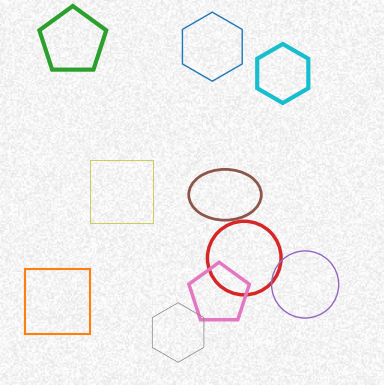[{"shape": "hexagon", "thickness": 1, "radius": 0.45, "center": [0.551, 0.879]}, {"shape": "square", "thickness": 1.5, "radius": 0.42, "center": [0.149, 0.218]}, {"shape": "pentagon", "thickness": 3, "radius": 0.46, "center": [0.189, 0.893]}, {"shape": "circle", "thickness": 2.5, "radius": 0.48, "center": [0.634, 0.33]}, {"shape": "circle", "thickness": 1, "radius": 0.44, "center": [0.793, 0.261]}, {"shape": "oval", "thickness": 2, "radius": 0.47, "center": [0.584, 0.494]}, {"shape": "pentagon", "thickness": 2.5, "radius": 0.41, "center": [0.569, 0.236]}, {"shape": "hexagon", "thickness": 0.5, "radius": 0.39, "center": [0.463, 0.136]}, {"shape": "square", "thickness": 0.5, "radius": 0.4, "center": [0.315, 0.503]}, {"shape": "hexagon", "thickness": 3, "radius": 0.38, "center": [0.734, 0.809]}]